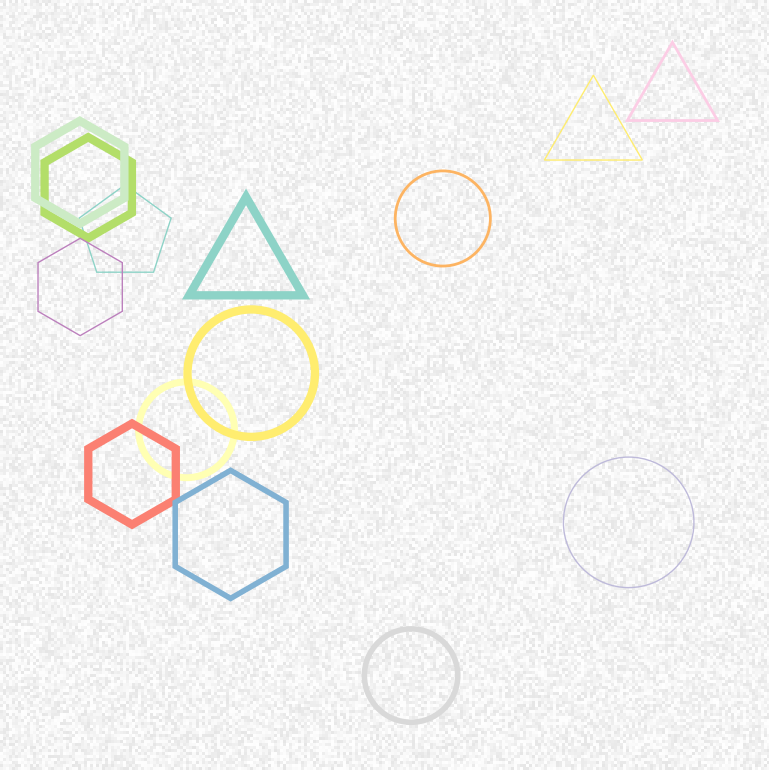[{"shape": "triangle", "thickness": 3, "radius": 0.43, "center": [0.32, 0.659]}, {"shape": "pentagon", "thickness": 0.5, "radius": 0.31, "center": [0.163, 0.697]}, {"shape": "circle", "thickness": 2.5, "radius": 0.31, "center": [0.242, 0.442]}, {"shape": "circle", "thickness": 0.5, "radius": 0.42, "center": [0.816, 0.322]}, {"shape": "hexagon", "thickness": 3, "radius": 0.33, "center": [0.171, 0.384]}, {"shape": "hexagon", "thickness": 2, "radius": 0.42, "center": [0.3, 0.306]}, {"shape": "circle", "thickness": 1, "radius": 0.31, "center": [0.575, 0.716]}, {"shape": "hexagon", "thickness": 3, "radius": 0.33, "center": [0.115, 0.756]}, {"shape": "triangle", "thickness": 1, "radius": 0.34, "center": [0.873, 0.877]}, {"shape": "circle", "thickness": 2, "radius": 0.3, "center": [0.534, 0.123]}, {"shape": "hexagon", "thickness": 0.5, "radius": 0.32, "center": [0.104, 0.627]}, {"shape": "hexagon", "thickness": 3, "radius": 0.33, "center": [0.104, 0.776]}, {"shape": "circle", "thickness": 3, "radius": 0.41, "center": [0.326, 0.515]}, {"shape": "triangle", "thickness": 0.5, "radius": 0.37, "center": [0.771, 0.829]}]